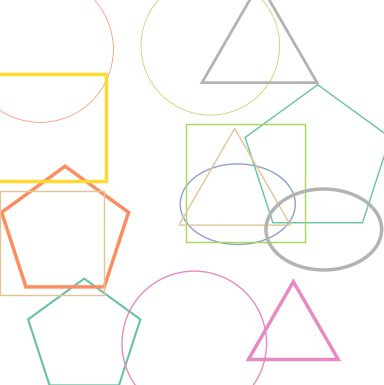[{"shape": "pentagon", "thickness": 1, "radius": 0.99, "center": [0.825, 0.582]}, {"shape": "pentagon", "thickness": 1.5, "radius": 0.77, "center": [0.219, 0.123]}, {"shape": "pentagon", "thickness": 2.5, "radius": 0.87, "center": [0.169, 0.395]}, {"shape": "circle", "thickness": 0.5, "radius": 0.95, "center": [0.104, 0.872]}, {"shape": "oval", "thickness": 1, "radius": 0.75, "center": [0.618, 0.47]}, {"shape": "circle", "thickness": 1, "radius": 0.94, "center": [0.505, 0.108]}, {"shape": "triangle", "thickness": 2.5, "radius": 0.67, "center": [0.762, 0.134]}, {"shape": "square", "thickness": 1, "radius": 0.77, "center": [0.638, 0.525]}, {"shape": "circle", "thickness": 0.5, "radius": 0.9, "center": [0.546, 0.881]}, {"shape": "square", "thickness": 2.5, "radius": 0.7, "center": [0.136, 0.668]}, {"shape": "square", "thickness": 1, "radius": 0.68, "center": [0.136, 0.37]}, {"shape": "triangle", "thickness": 1, "radius": 0.84, "center": [0.61, 0.499]}, {"shape": "oval", "thickness": 2.5, "radius": 0.75, "center": [0.841, 0.404]}, {"shape": "triangle", "thickness": 2, "radius": 0.86, "center": [0.674, 0.872]}]